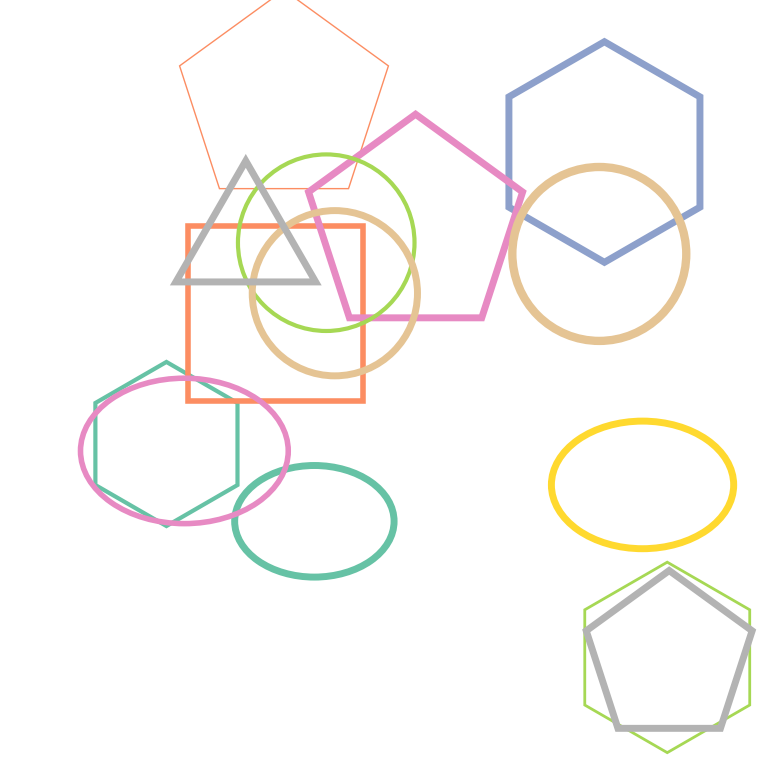[{"shape": "oval", "thickness": 2.5, "radius": 0.52, "center": [0.408, 0.323]}, {"shape": "hexagon", "thickness": 1.5, "radius": 0.53, "center": [0.216, 0.423]}, {"shape": "pentagon", "thickness": 0.5, "radius": 0.71, "center": [0.369, 0.87]}, {"shape": "square", "thickness": 2, "radius": 0.57, "center": [0.358, 0.592]}, {"shape": "hexagon", "thickness": 2.5, "radius": 0.72, "center": [0.785, 0.803]}, {"shape": "oval", "thickness": 2, "radius": 0.67, "center": [0.239, 0.414]}, {"shape": "pentagon", "thickness": 2.5, "radius": 0.73, "center": [0.54, 0.705]}, {"shape": "circle", "thickness": 1.5, "radius": 0.57, "center": [0.424, 0.685]}, {"shape": "hexagon", "thickness": 1, "radius": 0.62, "center": [0.867, 0.146]}, {"shape": "oval", "thickness": 2.5, "radius": 0.59, "center": [0.834, 0.37]}, {"shape": "circle", "thickness": 2.5, "radius": 0.54, "center": [0.435, 0.619]}, {"shape": "circle", "thickness": 3, "radius": 0.56, "center": [0.778, 0.67]}, {"shape": "pentagon", "thickness": 2.5, "radius": 0.57, "center": [0.869, 0.146]}, {"shape": "triangle", "thickness": 2.5, "radius": 0.52, "center": [0.319, 0.686]}]